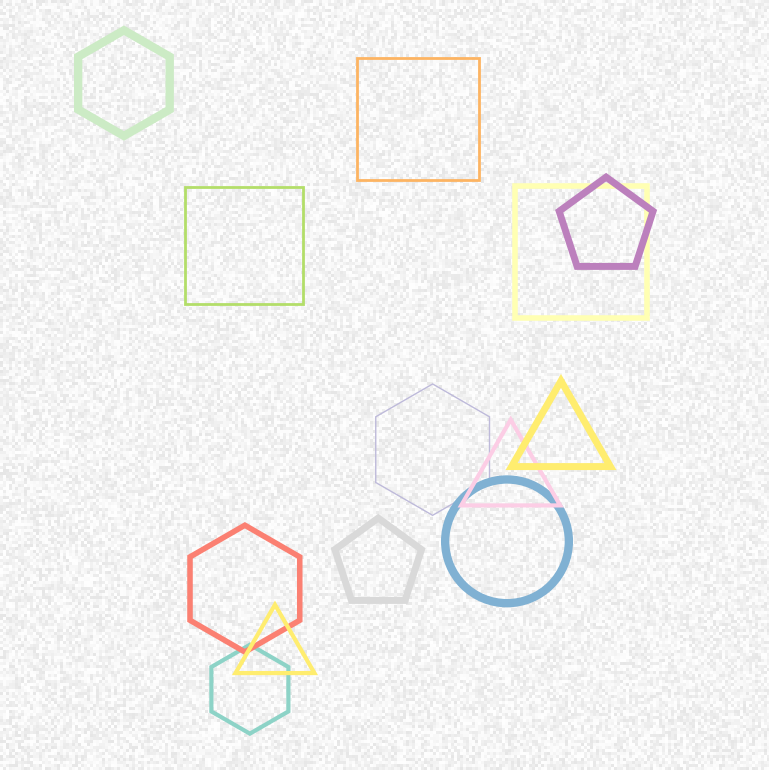[{"shape": "hexagon", "thickness": 1.5, "radius": 0.29, "center": [0.325, 0.105]}, {"shape": "square", "thickness": 2, "radius": 0.43, "center": [0.754, 0.673]}, {"shape": "hexagon", "thickness": 0.5, "radius": 0.43, "center": [0.562, 0.416]}, {"shape": "hexagon", "thickness": 2, "radius": 0.41, "center": [0.318, 0.236]}, {"shape": "circle", "thickness": 3, "radius": 0.4, "center": [0.658, 0.297]}, {"shape": "square", "thickness": 1, "radius": 0.4, "center": [0.542, 0.846]}, {"shape": "square", "thickness": 1, "radius": 0.38, "center": [0.317, 0.681]}, {"shape": "triangle", "thickness": 1.5, "radius": 0.37, "center": [0.663, 0.381]}, {"shape": "pentagon", "thickness": 2.5, "radius": 0.3, "center": [0.491, 0.268]}, {"shape": "pentagon", "thickness": 2.5, "radius": 0.32, "center": [0.787, 0.706]}, {"shape": "hexagon", "thickness": 3, "radius": 0.34, "center": [0.161, 0.892]}, {"shape": "triangle", "thickness": 2.5, "radius": 0.37, "center": [0.729, 0.431]}, {"shape": "triangle", "thickness": 1.5, "radius": 0.3, "center": [0.357, 0.155]}]